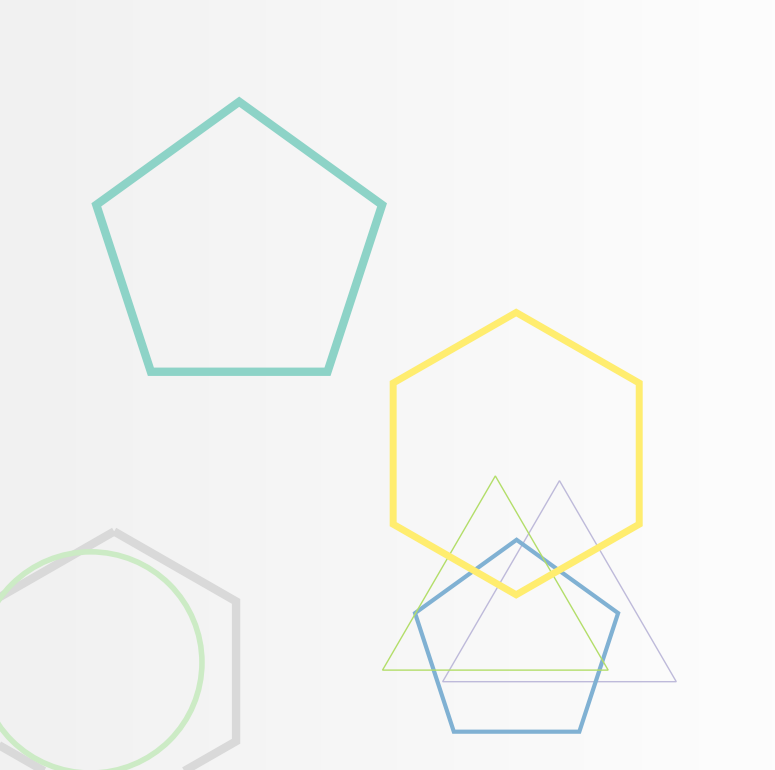[{"shape": "pentagon", "thickness": 3, "radius": 0.97, "center": [0.309, 0.674]}, {"shape": "triangle", "thickness": 0.5, "radius": 0.87, "center": [0.722, 0.202]}, {"shape": "pentagon", "thickness": 1.5, "radius": 0.69, "center": [0.667, 0.161]}, {"shape": "triangle", "thickness": 0.5, "radius": 0.84, "center": [0.639, 0.214]}, {"shape": "hexagon", "thickness": 3, "radius": 0.91, "center": [0.147, 0.128]}, {"shape": "circle", "thickness": 2, "radius": 0.72, "center": [0.117, 0.14]}, {"shape": "hexagon", "thickness": 2.5, "radius": 0.92, "center": [0.666, 0.411]}]